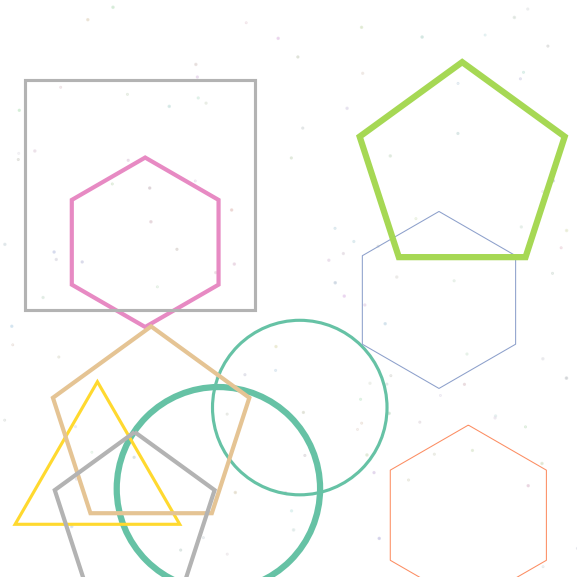[{"shape": "circle", "thickness": 3, "radius": 0.88, "center": [0.378, 0.153]}, {"shape": "circle", "thickness": 1.5, "radius": 0.76, "center": [0.519, 0.293]}, {"shape": "hexagon", "thickness": 0.5, "radius": 0.78, "center": [0.811, 0.107]}, {"shape": "hexagon", "thickness": 0.5, "radius": 0.77, "center": [0.76, 0.48]}, {"shape": "hexagon", "thickness": 2, "radius": 0.73, "center": [0.251, 0.58]}, {"shape": "pentagon", "thickness": 3, "radius": 0.93, "center": [0.8, 0.705]}, {"shape": "triangle", "thickness": 1.5, "radius": 0.82, "center": [0.169, 0.174]}, {"shape": "pentagon", "thickness": 2, "radius": 0.89, "center": [0.262, 0.255]}, {"shape": "square", "thickness": 1.5, "radius": 1.0, "center": [0.242, 0.661]}, {"shape": "pentagon", "thickness": 2, "radius": 0.73, "center": [0.233, 0.106]}]